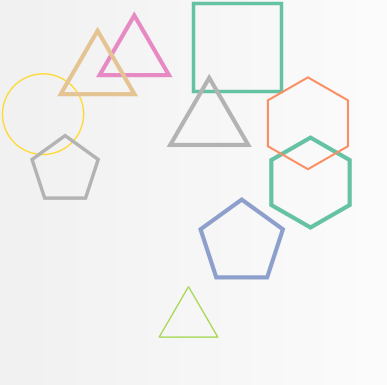[{"shape": "square", "thickness": 2.5, "radius": 0.57, "center": [0.611, 0.878]}, {"shape": "hexagon", "thickness": 3, "radius": 0.58, "center": [0.801, 0.526]}, {"shape": "hexagon", "thickness": 1.5, "radius": 0.6, "center": [0.795, 0.68]}, {"shape": "pentagon", "thickness": 3, "radius": 0.56, "center": [0.624, 0.37]}, {"shape": "triangle", "thickness": 3, "radius": 0.52, "center": [0.347, 0.857]}, {"shape": "triangle", "thickness": 1, "radius": 0.44, "center": [0.486, 0.168]}, {"shape": "circle", "thickness": 1, "radius": 0.52, "center": [0.111, 0.703]}, {"shape": "triangle", "thickness": 3, "radius": 0.55, "center": [0.252, 0.81]}, {"shape": "triangle", "thickness": 3, "radius": 0.58, "center": [0.54, 0.682]}, {"shape": "pentagon", "thickness": 2.5, "radius": 0.45, "center": [0.168, 0.558]}]